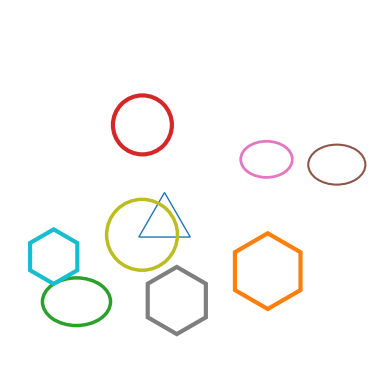[{"shape": "triangle", "thickness": 1, "radius": 0.39, "center": [0.427, 0.423]}, {"shape": "hexagon", "thickness": 3, "radius": 0.49, "center": [0.695, 0.296]}, {"shape": "oval", "thickness": 2.5, "radius": 0.44, "center": [0.199, 0.216]}, {"shape": "circle", "thickness": 3, "radius": 0.38, "center": [0.37, 0.676]}, {"shape": "oval", "thickness": 1.5, "radius": 0.37, "center": [0.875, 0.572]}, {"shape": "oval", "thickness": 2, "radius": 0.33, "center": [0.692, 0.586]}, {"shape": "hexagon", "thickness": 3, "radius": 0.44, "center": [0.459, 0.219]}, {"shape": "circle", "thickness": 2.5, "radius": 0.46, "center": [0.369, 0.39]}, {"shape": "hexagon", "thickness": 3, "radius": 0.35, "center": [0.139, 0.333]}]